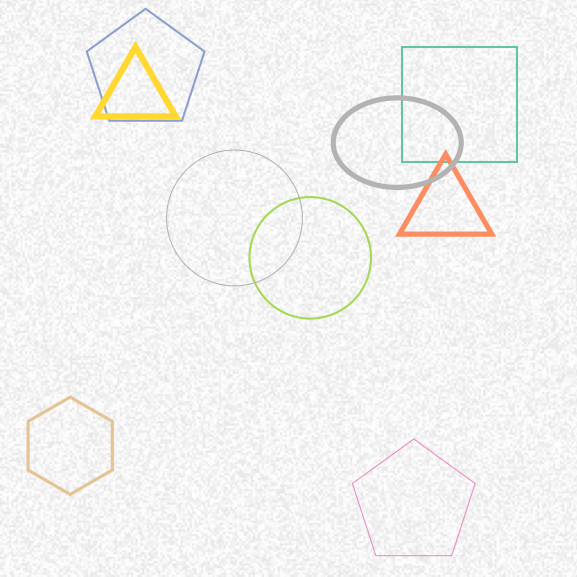[{"shape": "square", "thickness": 1, "radius": 0.5, "center": [0.796, 0.818]}, {"shape": "triangle", "thickness": 2.5, "radius": 0.46, "center": [0.772, 0.64]}, {"shape": "pentagon", "thickness": 1, "radius": 0.54, "center": [0.252, 0.877]}, {"shape": "pentagon", "thickness": 0.5, "radius": 0.56, "center": [0.716, 0.127]}, {"shape": "circle", "thickness": 1, "radius": 0.53, "center": [0.537, 0.553]}, {"shape": "triangle", "thickness": 3, "radius": 0.4, "center": [0.235, 0.838]}, {"shape": "hexagon", "thickness": 1.5, "radius": 0.42, "center": [0.122, 0.227]}, {"shape": "oval", "thickness": 2.5, "radius": 0.55, "center": [0.688, 0.752]}, {"shape": "circle", "thickness": 0.5, "radius": 0.59, "center": [0.406, 0.622]}]